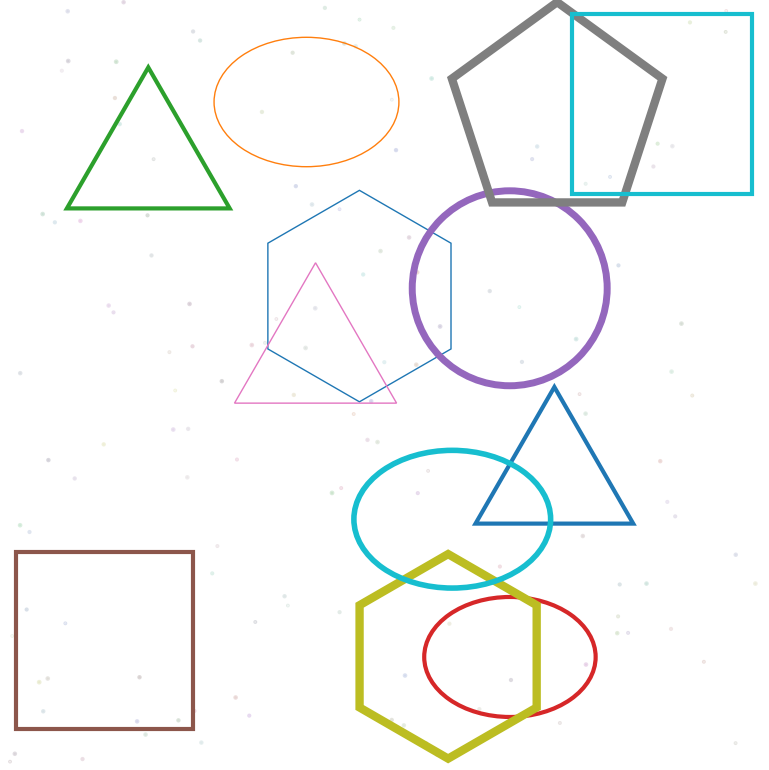[{"shape": "triangle", "thickness": 1.5, "radius": 0.59, "center": [0.72, 0.379]}, {"shape": "hexagon", "thickness": 0.5, "radius": 0.69, "center": [0.467, 0.615]}, {"shape": "oval", "thickness": 0.5, "radius": 0.6, "center": [0.398, 0.868]}, {"shape": "triangle", "thickness": 1.5, "radius": 0.61, "center": [0.193, 0.79]}, {"shape": "oval", "thickness": 1.5, "radius": 0.56, "center": [0.662, 0.147]}, {"shape": "circle", "thickness": 2.5, "radius": 0.63, "center": [0.662, 0.626]}, {"shape": "square", "thickness": 1.5, "radius": 0.57, "center": [0.136, 0.169]}, {"shape": "triangle", "thickness": 0.5, "radius": 0.61, "center": [0.41, 0.537]}, {"shape": "pentagon", "thickness": 3, "radius": 0.72, "center": [0.724, 0.853]}, {"shape": "hexagon", "thickness": 3, "radius": 0.66, "center": [0.582, 0.148]}, {"shape": "square", "thickness": 1.5, "radius": 0.58, "center": [0.86, 0.865]}, {"shape": "oval", "thickness": 2, "radius": 0.64, "center": [0.587, 0.326]}]